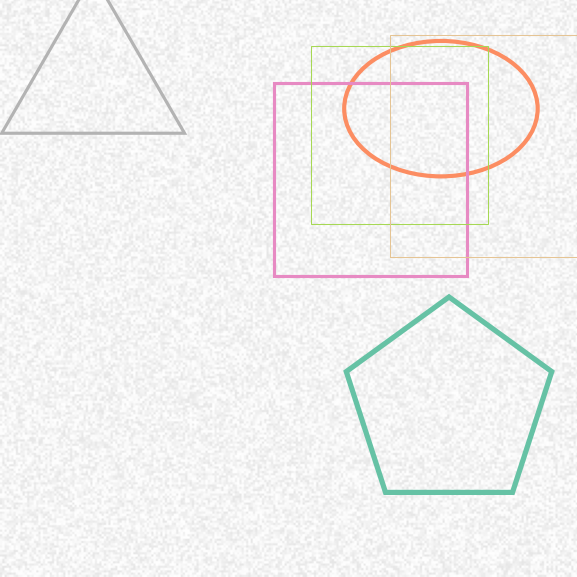[{"shape": "pentagon", "thickness": 2.5, "radius": 0.94, "center": [0.778, 0.298]}, {"shape": "oval", "thickness": 2, "radius": 0.84, "center": [0.764, 0.811]}, {"shape": "square", "thickness": 1.5, "radius": 0.84, "center": [0.641, 0.689]}, {"shape": "square", "thickness": 0.5, "radius": 0.77, "center": [0.692, 0.765]}, {"shape": "square", "thickness": 0.5, "radius": 0.96, "center": [0.868, 0.746]}, {"shape": "triangle", "thickness": 1.5, "radius": 0.91, "center": [0.161, 0.86]}]